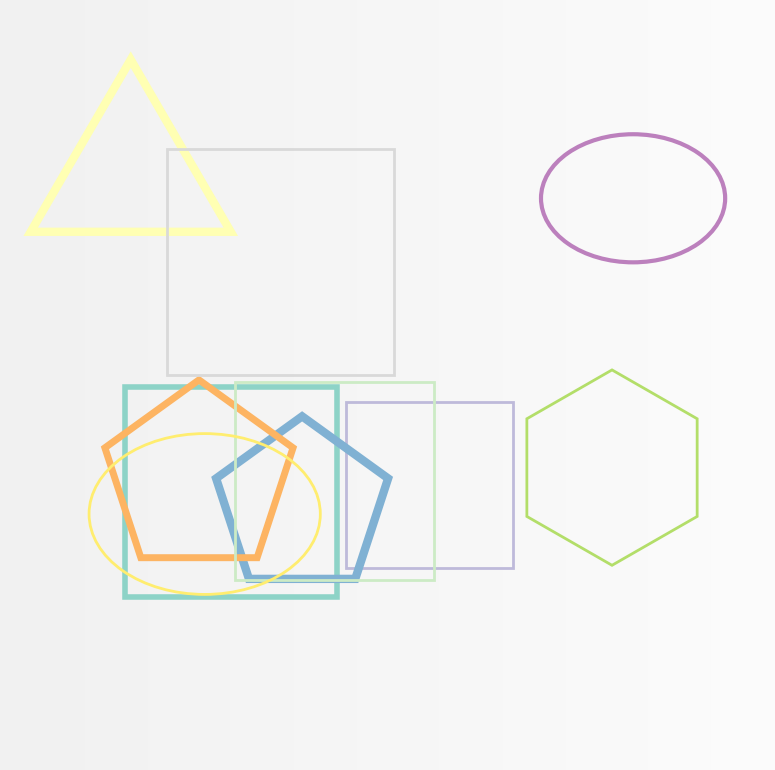[{"shape": "square", "thickness": 2, "radius": 0.68, "center": [0.298, 0.361]}, {"shape": "triangle", "thickness": 3, "radius": 0.75, "center": [0.169, 0.774]}, {"shape": "square", "thickness": 1, "radius": 0.54, "center": [0.554, 0.37]}, {"shape": "pentagon", "thickness": 3, "radius": 0.58, "center": [0.39, 0.343]}, {"shape": "pentagon", "thickness": 2.5, "radius": 0.64, "center": [0.257, 0.379]}, {"shape": "hexagon", "thickness": 1, "radius": 0.63, "center": [0.79, 0.393]}, {"shape": "square", "thickness": 1, "radius": 0.73, "center": [0.362, 0.66]}, {"shape": "oval", "thickness": 1.5, "radius": 0.59, "center": [0.817, 0.742]}, {"shape": "square", "thickness": 1, "radius": 0.64, "center": [0.432, 0.375]}, {"shape": "oval", "thickness": 1, "radius": 0.75, "center": [0.264, 0.332]}]